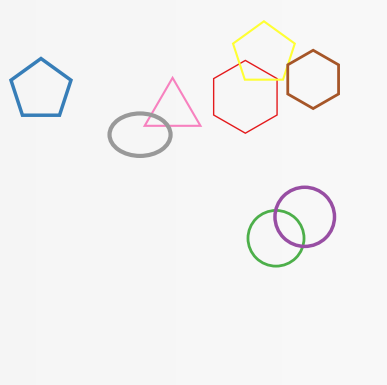[{"shape": "hexagon", "thickness": 1, "radius": 0.47, "center": [0.633, 0.749]}, {"shape": "pentagon", "thickness": 2.5, "radius": 0.41, "center": [0.106, 0.767]}, {"shape": "circle", "thickness": 2, "radius": 0.36, "center": [0.712, 0.381]}, {"shape": "circle", "thickness": 2.5, "radius": 0.38, "center": [0.786, 0.437]}, {"shape": "pentagon", "thickness": 1.5, "radius": 0.42, "center": [0.681, 0.861]}, {"shape": "hexagon", "thickness": 2, "radius": 0.38, "center": [0.808, 0.794]}, {"shape": "triangle", "thickness": 1.5, "radius": 0.42, "center": [0.445, 0.715]}, {"shape": "oval", "thickness": 3, "radius": 0.39, "center": [0.361, 0.65]}]